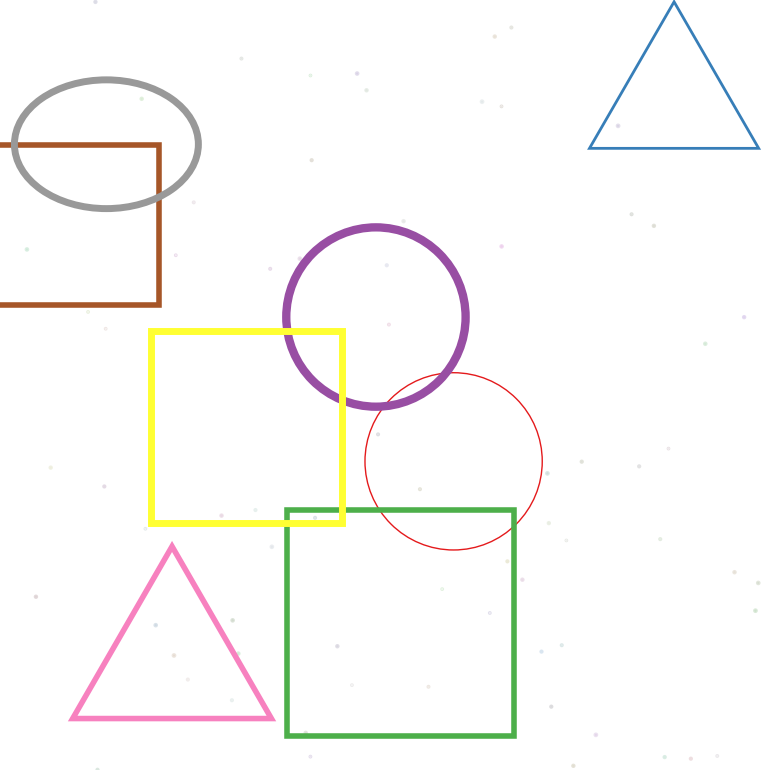[{"shape": "circle", "thickness": 0.5, "radius": 0.58, "center": [0.589, 0.401]}, {"shape": "triangle", "thickness": 1, "radius": 0.63, "center": [0.875, 0.871]}, {"shape": "square", "thickness": 2, "radius": 0.74, "center": [0.52, 0.191]}, {"shape": "circle", "thickness": 3, "radius": 0.58, "center": [0.488, 0.588]}, {"shape": "square", "thickness": 2.5, "radius": 0.62, "center": [0.32, 0.445]}, {"shape": "square", "thickness": 2, "radius": 0.52, "center": [0.103, 0.708]}, {"shape": "triangle", "thickness": 2, "radius": 0.74, "center": [0.223, 0.141]}, {"shape": "oval", "thickness": 2.5, "radius": 0.6, "center": [0.138, 0.813]}]